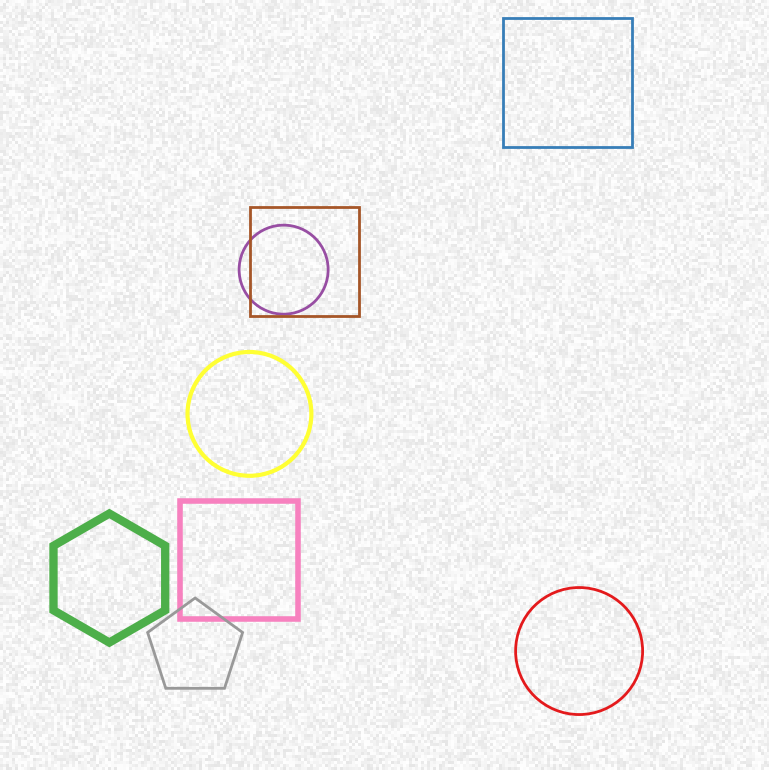[{"shape": "circle", "thickness": 1, "radius": 0.41, "center": [0.752, 0.154]}, {"shape": "square", "thickness": 1, "radius": 0.42, "center": [0.736, 0.893]}, {"shape": "hexagon", "thickness": 3, "radius": 0.42, "center": [0.142, 0.249]}, {"shape": "circle", "thickness": 1, "radius": 0.29, "center": [0.368, 0.65]}, {"shape": "circle", "thickness": 1.5, "radius": 0.4, "center": [0.324, 0.462]}, {"shape": "square", "thickness": 1, "radius": 0.35, "center": [0.396, 0.66]}, {"shape": "square", "thickness": 2, "radius": 0.38, "center": [0.31, 0.272]}, {"shape": "pentagon", "thickness": 1, "radius": 0.32, "center": [0.253, 0.159]}]